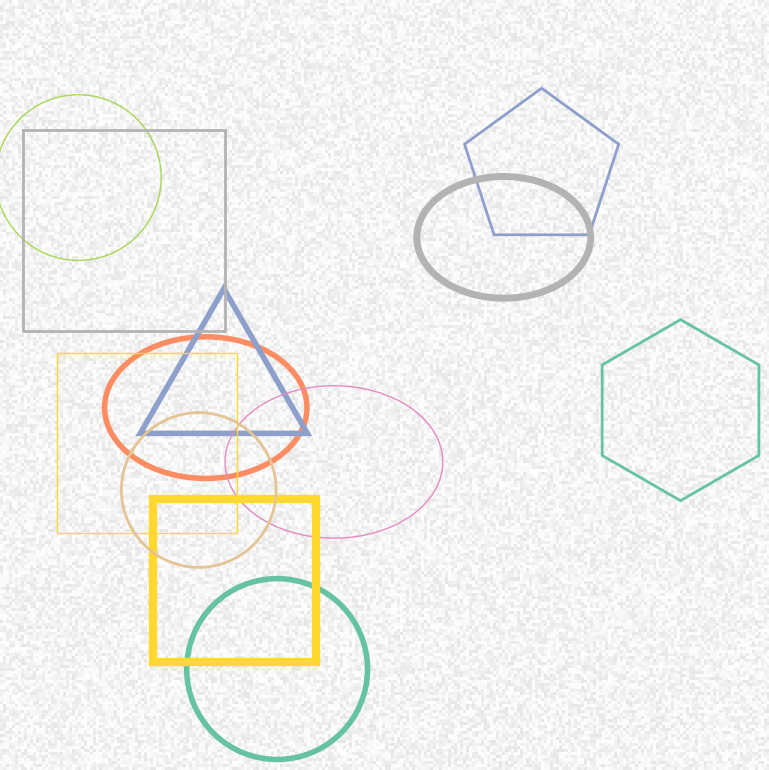[{"shape": "circle", "thickness": 2, "radius": 0.59, "center": [0.36, 0.131]}, {"shape": "hexagon", "thickness": 1, "radius": 0.59, "center": [0.884, 0.467]}, {"shape": "oval", "thickness": 2, "radius": 0.66, "center": [0.267, 0.471]}, {"shape": "pentagon", "thickness": 1, "radius": 0.53, "center": [0.703, 0.78]}, {"shape": "triangle", "thickness": 2, "radius": 0.63, "center": [0.291, 0.5]}, {"shape": "oval", "thickness": 0.5, "radius": 0.71, "center": [0.434, 0.4]}, {"shape": "circle", "thickness": 0.5, "radius": 0.54, "center": [0.102, 0.769]}, {"shape": "square", "thickness": 3, "radius": 0.53, "center": [0.304, 0.246]}, {"shape": "square", "thickness": 0.5, "radius": 0.58, "center": [0.191, 0.425]}, {"shape": "circle", "thickness": 1, "radius": 0.5, "center": [0.258, 0.364]}, {"shape": "oval", "thickness": 2.5, "radius": 0.56, "center": [0.654, 0.692]}, {"shape": "square", "thickness": 1, "radius": 0.65, "center": [0.161, 0.7]}]